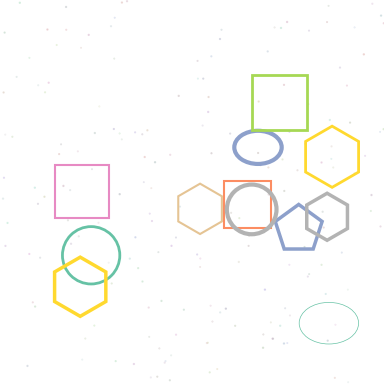[{"shape": "oval", "thickness": 0.5, "radius": 0.39, "center": [0.854, 0.161]}, {"shape": "circle", "thickness": 2, "radius": 0.37, "center": [0.237, 0.337]}, {"shape": "square", "thickness": 1.5, "radius": 0.3, "center": [0.642, 0.469]}, {"shape": "oval", "thickness": 3, "radius": 0.31, "center": [0.67, 0.617]}, {"shape": "pentagon", "thickness": 2.5, "radius": 0.32, "center": [0.776, 0.405]}, {"shape": "square", "thickness": 1.5, "radius": 0.35, "center": [0.213, 0.503]}, {"shape": "square", "thickness": 2, "radius": 0.36, "center": [0.726, 0.734]}, {"shape": "hexagon", "thickness": 2, "radius": 0.4, "center": [0.863, 0.593]}, {"shape": "hexagon", "thickness": 2.5, "radius": 0.38, "center": [0.208, 0.255]}, {"shape": "hexagon", "thickness": 1.5, "radius": 0.33, "center": [0.52, 0.458]}, {"shape": "hexagon", "thickness": 2.5, "radius": 0.31, "center": [0.85, 0.437]}, {"shape": "circle", "thickness": 3, "radius": 0.32, "center": [0.654, 0.456]}]